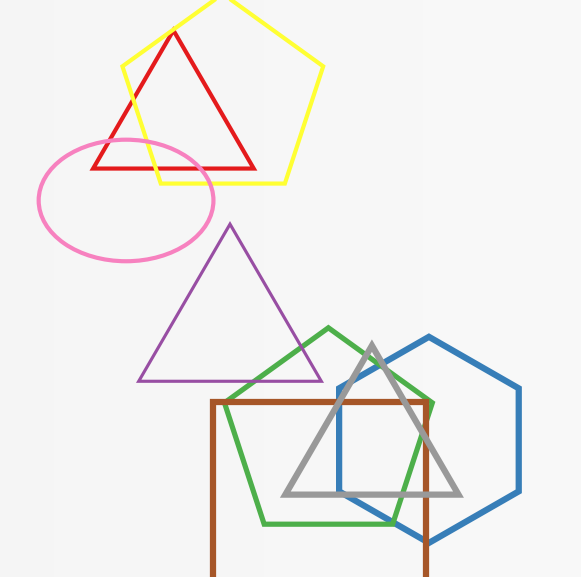[{"shape": "triangle", "thickness": 2, "radius": 0.8, "center": [0.298, 0.787]}, {"shape": "hexagon", "thickness": 3, "radius": 0.89, "center": [0.738, 0.237]}, {"shape": "pentagon", "thickness": 2.5, "radius": 0.94, "center": [0.565, 0.244]}, {"shape": "triangle", "thickness": 1.5, "radius": 0.91, "center": [0.396, 0.43]}, {"shape": "pentagon", "thickness": 2, "radius": 0.91, "center": [0.383, 0.828]}, {"shape": "square", "thickness": 3, "radius": 0.91, "center": [0.55, 0.121]}, {"shape": "oval", "thickness": 2, "radius": 0.75, "center": [0.217, 0.652]}, {"shape": "triangle", "thickness": 3, "radius": 0.86, "center": [0.64, 0.229]}]